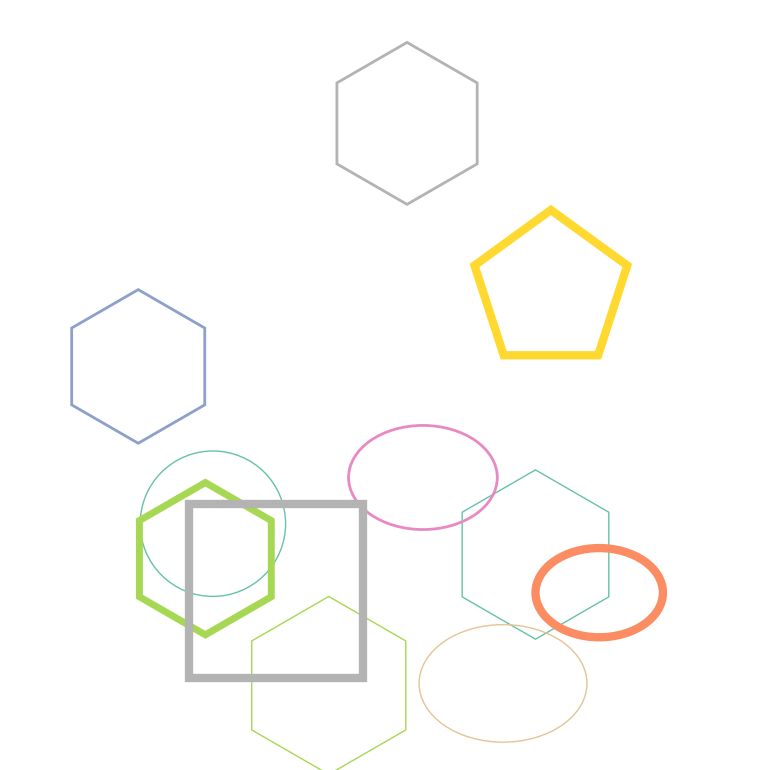[{"shape": "circle", "thickness": 0.5, "radius": 0.47, "center": [0.276, 0.32]}, {"shape": "hexagon", "thickness": 0.5, "radius": 0.55, "center": [0.695, 0.28]}, {"shape": "oval", "thickness": 3, "radius": 0.41, "center": [0.778, 0.23]}, {"shape": "hexagon", "thickness": 1, "radius": 0.5, "center": [0.179, 0.524]}, {"shape": "oval", "thickness": 1, "radius": 0.48, "center": [0.549, 0.38]}, {"shape": "hexagon", "thickness": 2.5, "radius": 0.49, "center": [0.267, 0.274]}, {"shape": "hexagon", "thickness": 0.5, "radius": 0.58, "center": [0.427, 0.11]}, {"shape": "pentagon", "thickness": 3, "radius": 0.52, "center": [0.715, 0.623]}, {"shape": "oval", "thickness": 0.5, "radius": 0.55, "center": [0.653, 0.112]}, {"shape": "square", "thickness": 3, "radius": 0.56, "center": [0.358, 0.233]}, {"shape": "hexagon", "thickness": 1, "radius": 0.53, "center": [0.529, 0.84]}]